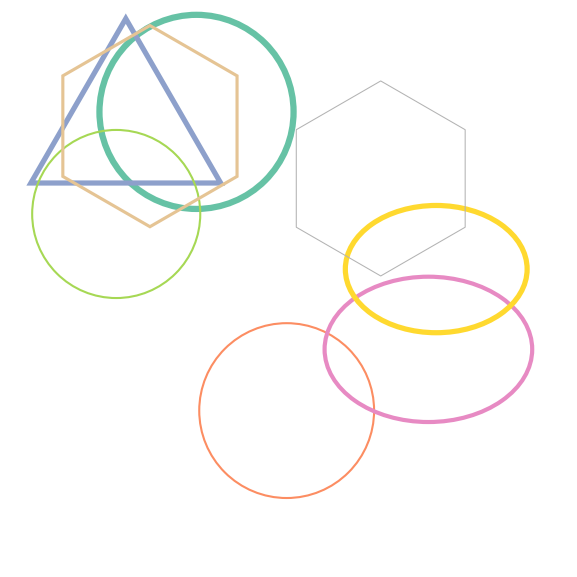[{"shape": "circle", "thickness": 3, "radius": 0.84, "center": [0.34, 0.805]}, {"shape": "circle", "thickness": 1, "radius": 0.76, "center": [0.496, 0.288]}, {"shape": "triangle", "thickness": 2.5, "radius": 0.95, "center": [0.218, 0.777]}, {"shape": "oval", "thickness": 2, "radius": 0.9, "center": [0.742, 0.394]}, {"shape": "circle", "thickness": 1, "radius": 0.73, "center": [0.201, 0.629]}, {"shape": "oval", "thickness": 2.5, "radius": 0.79, "center": [0.755, 0.533]}, {"shape": "hexagon", "thickness": 1.5, "radius": 0.87, "center": [0.26, 0.781]}, {"shape": "hexagon", "thickness": 0.5, "radius": 0.84, "center": [0.659, 0.69]}]